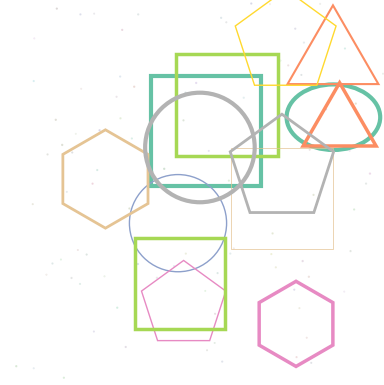[{"shape": "square", "thickness": 3, "radius": 0.71, "center": [0.536, 0.66]}, {"shape": "oval", "thickness": 3, "radius": 0.61, "center": [0.866, 0.696]}, {"shape": "triangle", "thickness": 1.5, "radius": 0.68, "center": [0.865, 0.85]}, {"shape": "triangle", "thickness": 2.5, "radius": 0.55, "center": [0.882, 0.676]}, {"shape": "circle", "thickness": 1, "radius": 0.63, "center": [0.462, 0.42]}, {"shape": "pentagon", "thickness": 1, "radius": 0.58, "center": [0.477, 0.208]}, {"shape": "hexagon", "thickness": 2.5, "radius": 0.55, "center": [0.769, 0.159]}, {"shape": "square", "thickness": 2.5, "radius": 0.66, "center": [0.589, 0.727]}, {"shape": "square", "thickness": 2.5, "radius": 0.59, "center": [0.467, 0.264]}, {"shape": "pentagon", "thickness": 1, "radius": 0.69, "center": [0.742, 0.89]}, {"shape": "hexagon", "thickness": 2, "radius": 0.64, "center": [0.274, 0.535]}, {"shape": "square", "thickness": 0.5, "radius": 0.66, "center": [0.732, 0.484]}, {"shape": "pentagon", "thickness": 2, "radius": 0.71, "center": [0.732, 0.562]}, {"shape": "circle", "thickness": 3, "radius": 0.71, "center": [0.519, 0.617]}]